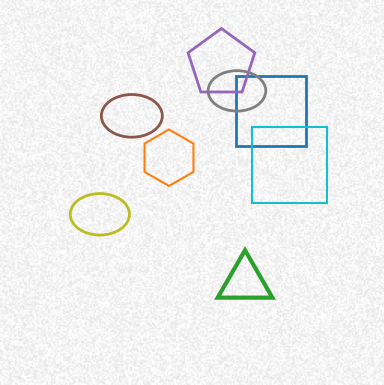[{"shape": "square", "thickness": 2, "radius": 0.45, "center": [0.705, 0.711]}, {"shape": "hexagon", "thickness": 1.5, "radius": 0.37, "center": [0.439, 0.59]}, {"shape": "triangle", "thickness": 3, "radius": 0.41, "center": [0.636, 0.268]}, {"shape": "pentagon", "thickness": 2, "radius": 0.46, "center": [0.575, 0.835]}, {"shape": "oval", "thickness": 2, "radius": 0.4, "center": [0.342, 0.699]}, {"shape": "oval", "thickness": 2, "radius": 0.37, "center": [0.615, 0.764]}, {"shape": "oval", "thickness": 2, "radius": 0.38, "center": [0.259, 0.443]}, {"shape": "square", "thickness": 1.5, "radius": 0.49, "center": [0.752, 0.571]}]